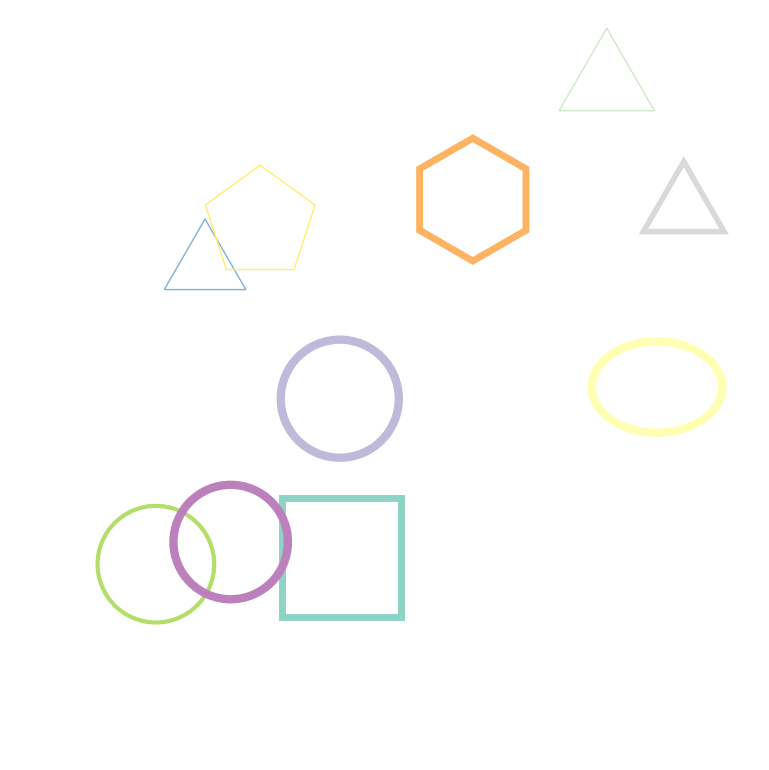[{"shape": "square", "thickness": 2.5, "radius": 0.39, "center": [0.443, 0.276]}, {"shape": "oval", "thickness": 3, "radius": 0.42, "center": [0.853, 0.497]}, {"shape": "circle", "thickness": 3, "radius": 0.38, "center": [0.441, 0.482]}, {"shape": "triangle", "thickness": 0.5, "radius": 0.31, "center": [0.266, 0.654]}, {"shape": "hexagon", "thickness": 2.5, "radius": 0.4, "center": [0.614, 0.741]}, {"shape": "circle", "thickness": 1.5, "radius": 0.38, "center": [0.202, 0.267]}, {"shape": "triangle", "thickness": 2, "radius": 0.3, "center": [0.888, 0.729]}, {"shape": "circle", "thickness": 3, "radius": 0.37, "center": [0.3, 0.296]}, {"shape": "triangle", "thickness": 0.5, "radius": 0.36, "center": [0.788, 0.892]}, {"shape": "pentagon", "thickness": 0.5, "radius": 0.37, "center": [0.338, 0.711]}]